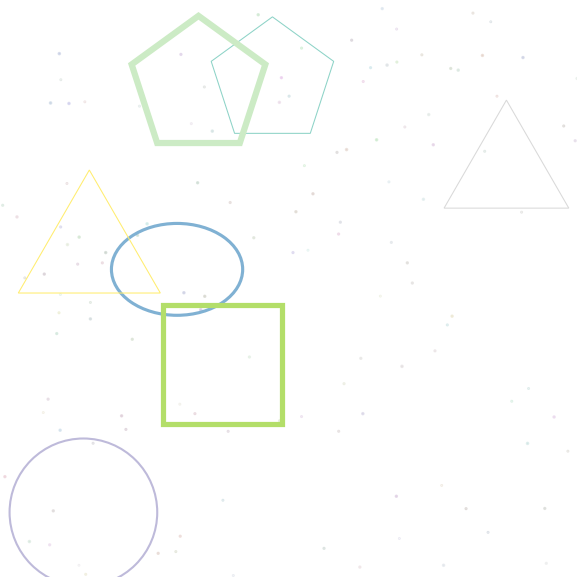[{"shape": "pentagon", "thickness": 0.5, "radius": 0.56, "center": [0.472, 0.858]}, {"shape": "circle", "thickness": 1, "radius": 0.64, "center": [0.144, 0.112]}, {"shape": "oval", "thickness": 1.5, "radius": 0.57, "center": [0.307, 0.533]}, {"shape": "square", "thickness": 2.5, "radius": 0.52, "center": [0.385, 0.368]}, {"shape": "triangle", "thickness": 0.5, "radius": 0.62, "center": [0.877, 0.701]}, {"shape": "pentagon", "thickness": 3, "radius": 0.61, "center": [0.344, 0.85]}, {"shape": "triangle", "thickness": 0.5, "radius": 0.71, "center": [0.155, 0.563]}]